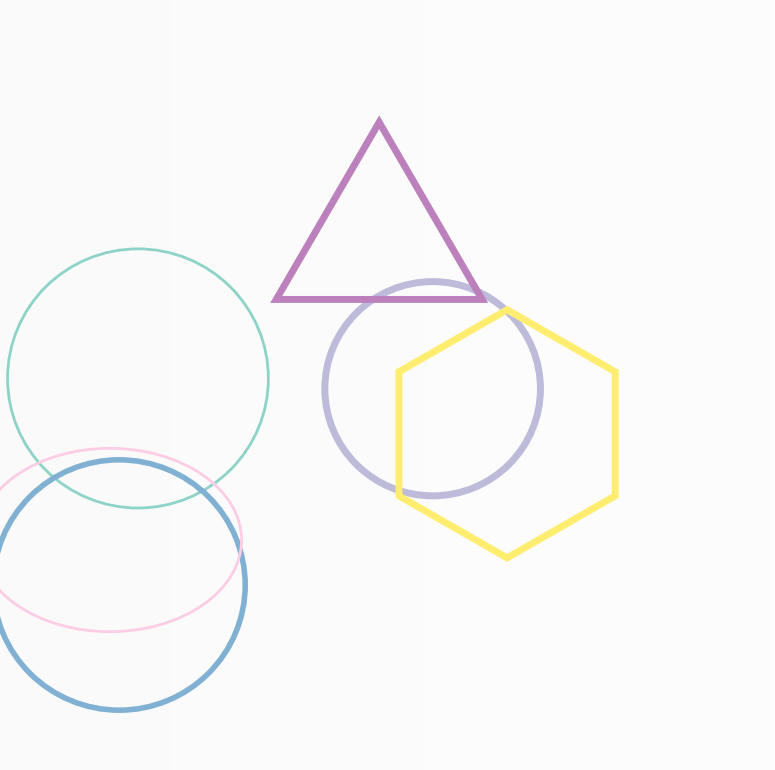[{"shape": "circle", "thickness": 1, "radius": 0.84, "center": [0.178, 0.509]}, {"shape": "circle", "thickness": 2.5, "radius": 0.7, "center": [0.558, 0.495]}, {"shape": "circle", "thickness": 2, "radius": 0.81, "center": [0.154, 0.24]}, {"shape": "oval", "thickness": 1, "radius": 0.85, "center": [0.142, 0.299]}, {"shape": "triangle", "thickness": 2.5, "radius": 0.77, "center": [0.489, 0.688]}, {"shape": "hexagon", "thickness": 2.5, "radius": 0.81, "center": [0.654, 0.437]}]